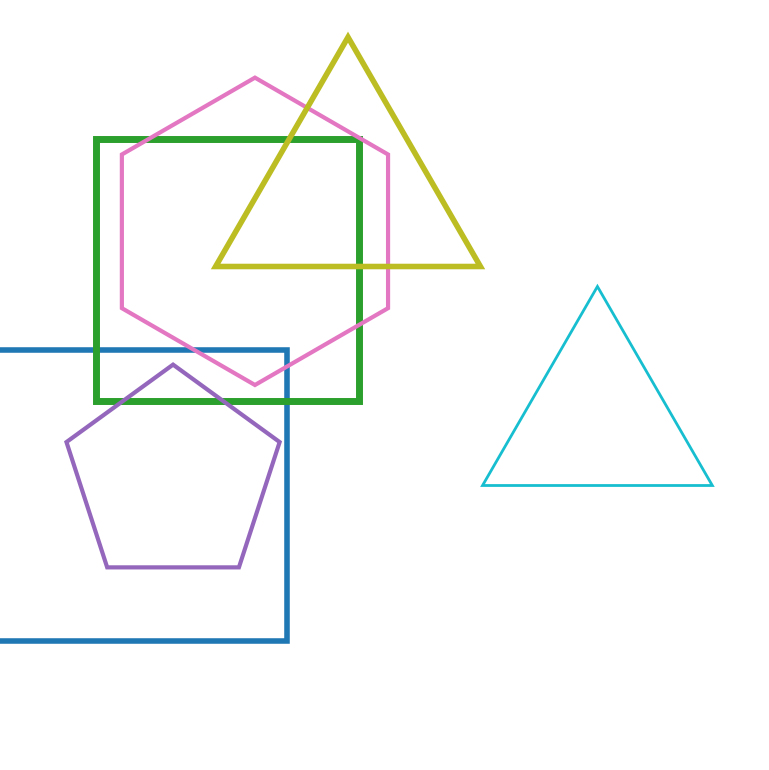[{"shape": "square", "thickness": 2, "radius": 0.95, "center": [0.183, 0.356]}, {"shape": "square", "thickness": 2.5, "radius": 0.85, "center": [0.296, 0.65]}, {"shape": "pentagon", "thickness": 1.5, "radius": 0.73, "center": [0.225, 0.381]}, {"shape": "hexagon", "thickness": 1.5, "radius": 1.0, "center": [0.331, 0.7]}, {"shape": "triangle", "thickness": 2, "radius": 0.99, "center": [0.452, 0.753]}, {"shape": "triangle", "thickness": 1, "radius": 0.86, "center": [0.776, 0.456]}]